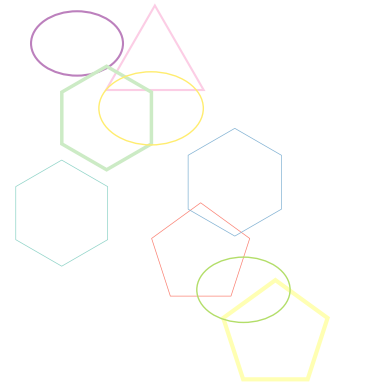[{"shape": "hexagon", "thickness": 0.5, "radius": 0.69, "center": [0.16, 0.446]}, {"shape": "pentagon", "thickness": 3, "radius": 0.71, "center": [0.715, 0.13]}, {"shape": "pentagon", "thickness": 0.5, "radius": 0.67, "center": [0.521, 0.339]}, {"shape": "hexagon", "thickness": 0.5, "radius": 0.7, "center": [0.61, 0.527]}, {"shape": "oval", "thickness": 1, "radius": 0.61, "center": [0.632, 0.247]}, {"shape": "triangle", "thickness": 1.5, "radius": 0.73, "center": [0.402, 0.839]}, {"shape": "oval", "thickness": 1.5, "radius": 0.6, "center": [0.2, 0.887]}, {"shape": "hexagon", "thickness": 2.5, "radius": 0.67, "center": [0.277, 0.693]}, {"shape": "oval", "thickness": 1, "radius": 0.68, "center": [0.392, 0.719]}]